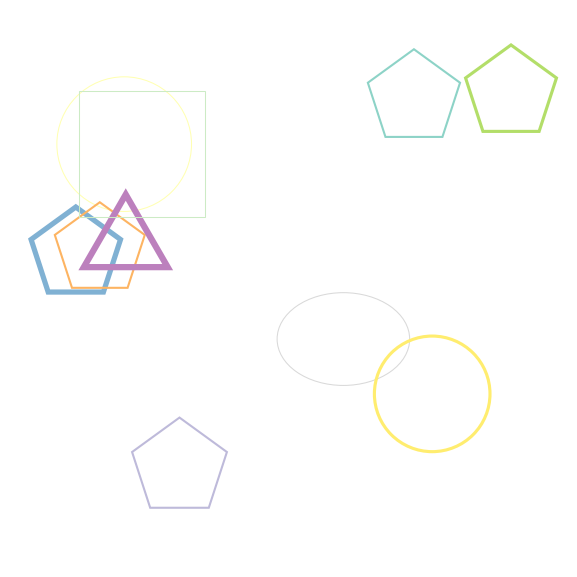[{"shape": "pentagon", "thickness": 1, "radius": 0.42, "center": [0.717, 0.83]}, {"shape": "circle", "thickness": 0.5, "radius": 0.58, "center": [0.215, 0.75]}, {"shape": "pentagon", "thickness": 1, "radius": 0.43, "center": [0.311, 0.19]}, {"shape": "pentagon", "thickness": 2.5, "radius": 0.41, "center": [0.131, 0.559]}, {"shape": "pentagon", "thickness": 1, "radius": 0.41, "center": [0.173, 0.567]}, {"shape": "pentagon", "thickness": 1.5, "radius": 0.41, "center": [0.885, 0.839]}, {"shape": "oval", "thickness": 0.5, "radius": 0.57, "center": [0.595, 0.412]}, {"shape": "triangle", "thickness": 3, "radius": 0.42, "center": [0.218, 0.578]}, {"shape": "square", "thickness": 0.5, "radius": 0.55, "center": [0.246, 0.733]}, {"shape": "circle", "thickness": 1.5, "radius": 0.5, "center": [0.748, 0.317]}]